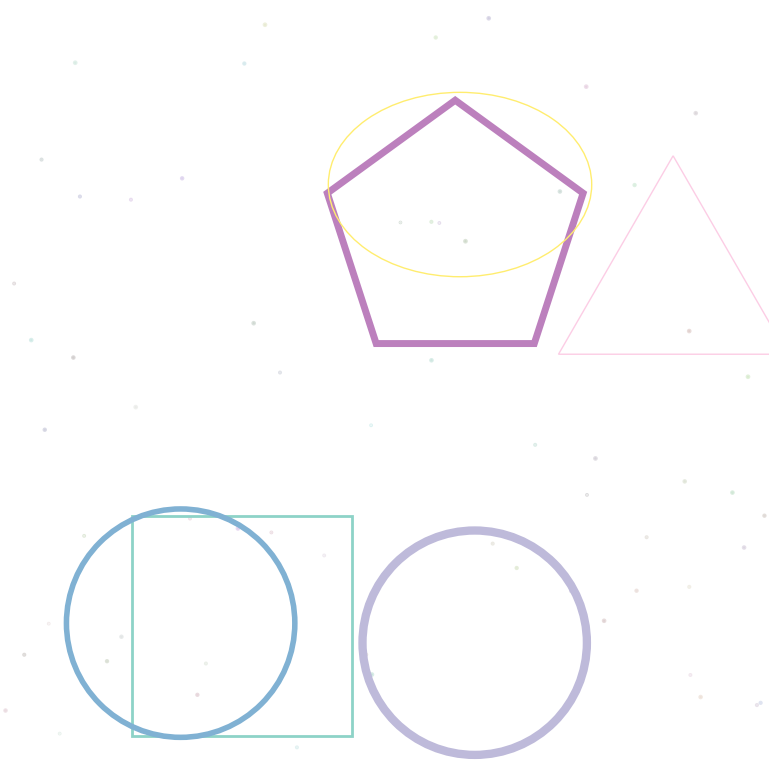[{"shape": "square", "thickness": 1, "radius": 0.71, "center": [0.314, 0.187]}, {"shape": "circle", "thickness": 3, "radius": 0.73, "center": [0.616, 0.165]}, {"shape": "circle", "thickness": 2, "radius": 0.74, "center": [0.235, 0.191]}, {"shape": "triangle", "thickness": 0.5, "radius": 0.86, "center": [0.874, 0.626]}, {"shape": "pentagon", "thickness": 2.5, "radius": 0.87, "center": [0.591, 0.695]}, {"shape": "oval", "thickness": 0.5, "radius": 0.86, "center": [0.597, 0.76]}]